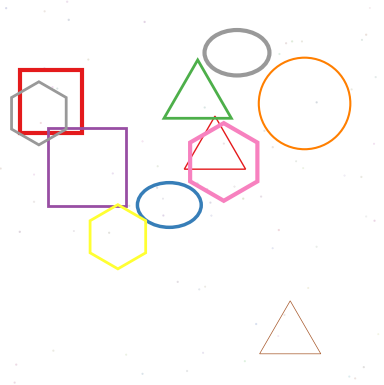[{"shape": "square", "thickness": 3, "radius": 0.41, "center": [0.133, 0.736]}, {"shape": "triangle", "thickness": 1, "radius": 0.46, "center": [0.558, 0.607]}, {"shape": "oval", "thickness": 2.5, "radius": 0.41, "center": [0.44, 0.468]}, {"shape": "triangle", "thickness": 2, "radius": 0.5, "center": [0.513, 0.743]}, {"shape": "square", "thickness": 2, "radius": 0.51, "center": [0.225, 0.565]}, {"shape": "circle", "thickness": 1.5, "radius": 0.59, "center": [0.791, 0.731]}, {"shape": "hexagon", "thickness": 2, "radius": 0.42, "center": [0.306, 0.385]}, {"shape": "triangle", "thickness": 0.5, "radius": 0.46, "center": [0.754, 0.127]}, {"shape": "hexagon", "thickness": 3, "radius": 0.5, "center": [0.581, 0.579]}, {"shape": "oval", "thickness": 3, "radius": 0.42, "center": [0.616, 0.863]}, {"shape": "hexagon", "thickness": 2, "radius": 0.41, "center": [0.101, 0.706]}]